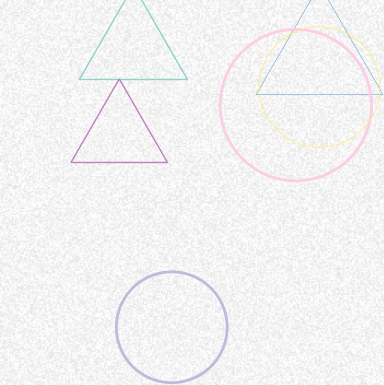[{"shape": "triangle", "thickness": 1, "radius": 0.81, "center": [0.347, 0.875]}, {"shape": "circle", "thickness": 2, "radius": 0.72, "center": [0.446, 0.15]}, {"shape": "triangle", "thickness": 0.5, "radius": 0.95, "center": [0.83, 0.849]}, {"shape": "circle", "thickness": 2, "radius": 0.98, "center": [0.768, 0.727]}, {"shape": "triangle", "thickness": 1, "radius": 0.72, "center": [0.31, 0.65]}, {"shape": "circle", "thickness": 0.5, "radius": 0.78, "center": [0.83, 0.774]}]